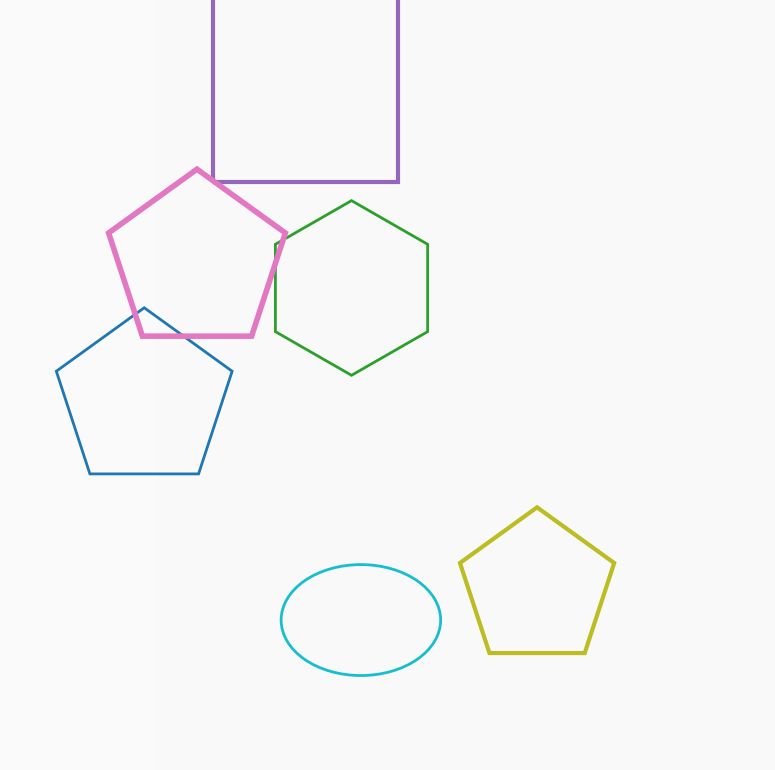[{"shape": "pentagon", "thickness": 1, "radius": 0.6, "center": [0.186, 0.481]}, {"shape": "hexagon", "thickness": 1, "radius": 0.57, "center": [0.454, 0.626]}, {"shape": "square", "thickness": 1.5, "radius": 0.6, "center": [0.394, 0.883]}, {"shape": "pentagon", "thickness": 2, "radius": 0.6, "center": [0.254, 0.66]}, {"shape": "pentagon", "thickness": 1.5, "radius": 0.52, "center": [0.693, 0.237]}, {"shape": "oval", "thickness": 1, "radius": 0.51, "center": [0.466, 0.195]}]